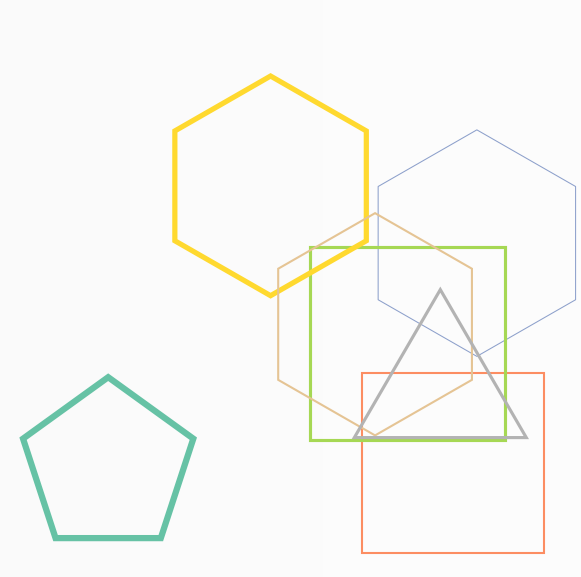[{"shape": "pentagon", "thickness": 3, "radius": 0.77, "center": [0.186, 0.192]}, {"shape": "square", "thickness": 1, "radius": 0.78, "center": [0.78, 0.197]}, {"shape": "hexagon", "thickness": 0.5, "radius": 0.98, "center": [0.82, 0.578]}, {"shape": "square", "thickness": 1.5, "radius": 0.84, "center": [0.701, 0.404]}, {"shape": "hexagon", "thickness": 2.5, "radius": 0.95, "center": [0.466, 0.677]}, {"shape": "hexagon", "thickness": 1, "radius": 0.96, "center": [0.645, 0.438]}, {"shape": "triangle", "thickness": 1.5, "radius": 0.85, "center": [0.758, 0.327]}]